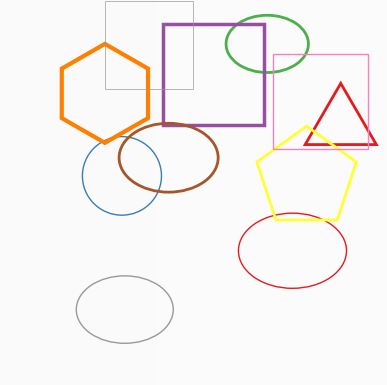[{"shape": "oval", "thickness": 1, "radius": 0.7, "center": [0.755, 0.349]}, {"shape": "triangle", "thickness": 2, "radius": 0.53, "center": [0.879, 0.677]}, {"shape": "circle", "thickness": 1, "radius": 0.51, "center": [0.315, 0.543]}, {"shape": "oval", "thickness": 2, "radius": 0.53, "center": [0.69, 0.886]}, {"shape": "square", "thickness": 2.5, "radius": 0.65, "center": [0.551, 0.807]}, {"shape": "hexagon", "thickness": 3, "radius": 0.64, "center": [0.271, 0.757]}, {"shape": "pentagon", "thickness": 2, "radius": 0.67, "center": [0.791, 0.538]}, {"shape": "oval", "thickness": 2, "radius": 0.64, "center": [0.435, 0.59]}, {"shape": "square", "thickness": 1, "radius": 0.62, "center": [0.828, 0.736]}, {"shape": "square", "thickness": 0.5, "radius": 0.57, "center": [0.385, 0.883]}, {"shape": "oval", "thickness": 1, "radius": 0.63, "center": [0.322, 0.196]}]